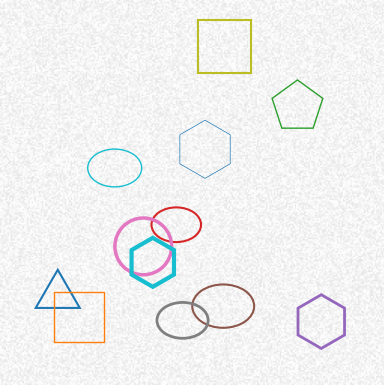[{"shape": "hexagon", "thickness": 0.5, "radius": 0.38, "center": [0.533, 0.612]}, {"shape": "triangle", "thickness": 1.5, "radius": 0.33, "center": [0.15, 0.233]}, {"shape": "square", "thickness": 1, "radius": 0.32, "center": [0.204, 0.177]}, {"shape": "pentagon", "thickness": 1, "radius": 0.35, "center": [0.773, 0.723]}, {"shape": "oval", "thickness": 1.5, "radius": 0.32, "center": [0.458, 0.416]}, {"shape": "hexagon", "thickness": 2, "radius": 0.35, "center": [0.834, 0.165]}, {"shape": "oval", "thickness": 1.5, "radius": 0.4, "center": [0.58, 0.205]}, {"shape": "circle", "thickness": 2.5, "radius": 0.37, "center": [0.372, 0.36]}, {"shape": "oval", "thickness": 2, "radius": 0.33, "center": [0.474, 0.168]}, {"shape": "square", "thickness": 1.5, "radius": 0.34, "center": [0.583, 0.88]}, {"shape": "hexagon", "thickness": 3, "radius": 0.32, "center": [0.397, 0.319]}, {"shape": "oval", "thickness": 1, "radius": 0.35, "center": [0.298, 0.564]}]